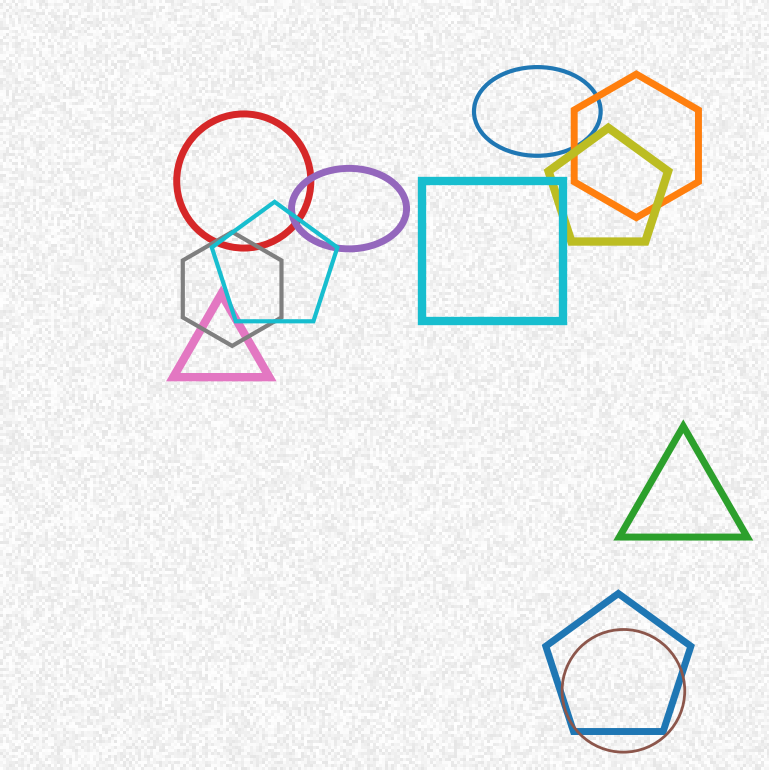[{"shape": "pentagon", "thickness": 2.5, "radius": 0.5, "center": [0.803, 0.13]}, {"shape": "oval", "thickness": 1.5, "radius": 0.41, "center": [0.698, 0.855]}, {"shape": "hexagon", "thickness": 2.5, "radius": 0.47, "center": [0.826, 0.811]}, {"shape": "triangle", "thickness": 2.5, "radius": 0.48, "center": [0.887, 0.35]}, {"shape": "circle", "thickness": 2.5, "radius": 0.44, "center": [0.317, 0.765]}, {"shape": "oval", "thickness": 2.5, "radius": 0.37, "center": [0.453, 0.729]}, {"shape": "circle", "thickness": 1, "radius": 0.4, "center": [0.81, 0.103]}, {"shape": "triangle", "thickness": 3, "radius": 0.36, "center": [0.287, 0.546]}, {"shape": "hexagon", "thickness": 1.5, "radius": 0.37, "center": [0.301, 0.625]}, {"shape": "pentagon", "thickness": 3, "radius": 0.41, "center": [0.79, 0.752]}, {"shape": "pentagon", "thickness": 1.5, "radius": 0.43, "center": [0.357, 0.652]}, {"shape": "square", "thickness": 3, "radius": 0.46, "center": [0.64, 0.674]}]